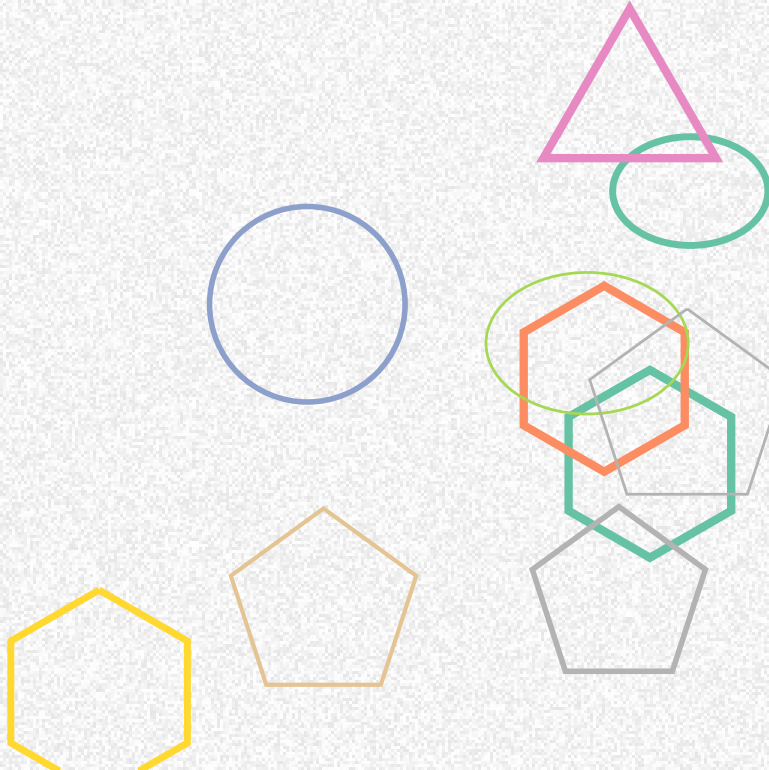[{"shape": "hexagon", "thickness": 3, "radius": 0.61, "center": [0.844, 0.398]}, {"shape": "oval", "thickness": 2.5, "radius": 0.5, "center": [0.896, 0.752]}, {"shape": "hexagon", "thickness": 3, "radius": 0.6, "center": [0.785, 0.508]}, {"shape": "circle", "thickness": 2, "radius": 0.63, "center": [0.399, 0.605]}, {"shape": "triangle", "thickness": 3, "radius": 0.65, "center": [0.818, 0.859]}, {"shape": "oval", "thickness": 1, "radius": 0.66, "center": [0.762, 0.554]}, {"shape": "hexagon", "thickness": 2.5, "radius": 0.66, "center": [0.129, 0.101]}, {"shape": "pentagon", "thickness": 1.5, "radius": 0.63, "center": [0.42, 0.213]}, {"shape": "pentagon", "thickness": 1, "radius": 0.67, "center": [0.892, 0.466]}, {"shape": "pentagon", "thickness": 2, "radius": 0.59, "center": [0.804, 0.224]}]